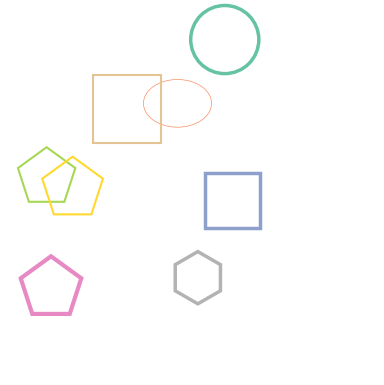[{"shape": "circle", "thickness": 2.5, "radius": 0.44, "center": [0.584, 0.897]}, {"shape": "oval", "thickness": 0.5, "radius": 0.44, "center": [0.461, 0.732]}, {"shape": "square", "thickness": 2.5, "radius": 0.36, "center": [0.604, 0.48]}, {"shape": "pentagon", "thickness": 3, "radius": 0.41, "center": [0.132, 0.252]}, {"shape": "pentagon", "thickness": 1.5, "radius": 0.39, "center": [0.121, 0.539]}, {"shape": "pentagon", "thickness": 1.5, "radius": 0.41, "center": [0.189, 0.51]}, {"shape": "square", "thickness": 1.5, "radius": 0.44, "center": [0.329, 0.716]}, {"shape": "hexagon", "thickness": 2.5, "radius": 0.34, "center": [0.514, 0.279]}]